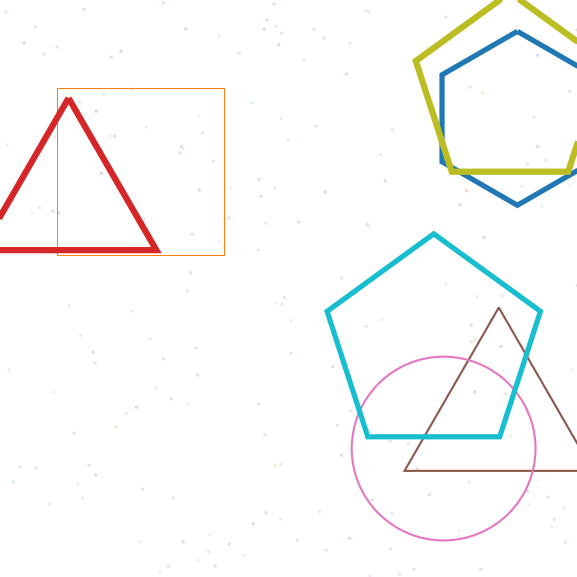[{"shape": "hexagon", "thickness": 2.5, "radius": 0.75, "center": [0.896, 0.794]}, {"shape": "square", "thickness": 0.5, "radius": 0.72, "center": [0.243, 0.702]}, {"shape": "triangle", "thickness": 3, "radius": 0.88, "center": [0.119, 0.654]}, {"shape": "triangle", "thickness": 1, "radius": 0.94, "center": [0.864, 0.278]}, {"shape": "circle", "thickness": 1, "radius": 0.8, "center": [0.768, 0.222]}, {"shape": "pentagon", "thickness": 3, "radius": 0.86, "center": [0.883, 0.84]}, {"shape": "pentagon", "thickness": 2.5, "radius": 0.97, "center": [0.751, 0.4]}]